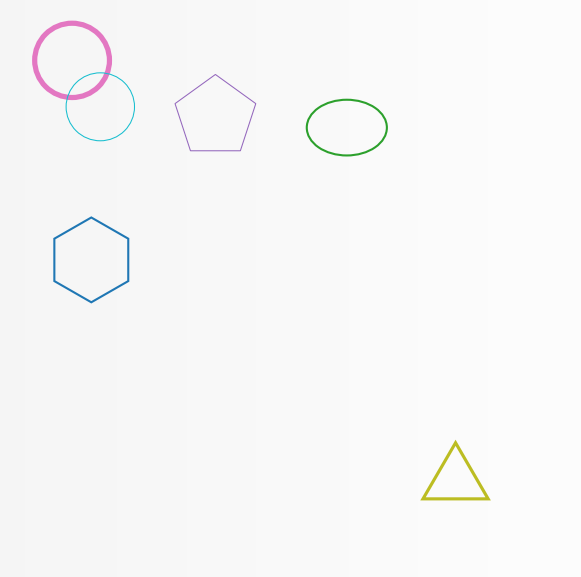[{"shape": "hexagon", "thickness": 1, "radius": 0.37, "center": [0.157, 0.549]}, {"shape": "oval", "thickness": 1, "radius": 0.34, "center": [0.597, 0.778]}, {"shape": "pentagon", "thickness": 0.5, "radius": 0.37, "center": [0.371, 0.797]}, {"shape": "circle", "thickness": 2.5, "radius": 0.32, "center": [0.124, 0.895]}, {"shape": "triangle", "thickness": 1.5, "radius": 0.32, "center": [0.784, 0.168]}, {"shape": "circle", "thickness": 0.5, "radius": 0.29, "center": [0.173, 0.814]}]